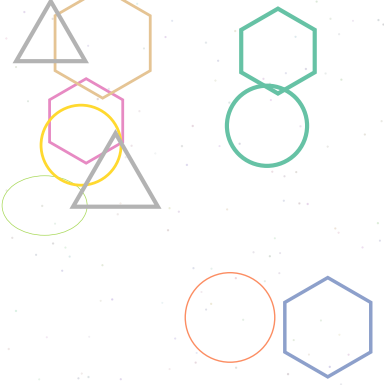[{"shape": "circle", "thickness": 3, "radius": 0.52, "center": [0.694, 0.673]}, {"shape": "hexagon", "thickness": 3, "radius": 0.55, "center": [0.722, 0.867]}, {"shape": "circle", "thickness": 1, "radius": 0.58, "center": [0.597, 0.175]}, {"shape": "hexagon", "thickness": 2.5, "radius": 0.64, "center": [0.851, 0.15]}, {"shape": "hexagon", "thickness": 2, "radius": 0.55, "center": [0.224, 0.686]}, {"shape": "oval", "thickness": 0.5, "radius": 0.55, "center": [0.116, 0.466]}, {"shape": "circle", "thickness": 2, "radius": 0.52, "center": [0.211, 0.623]}, {"shape": "hexagon", "thickness": 2, "radius": 0.71, "center": [0.267, 0.888]}, {"shape": "triangle", "thickness": 3, "radius": 0.52, "center": [0.132, 0.893]}, {"shape": "triangle", "thickness": 3, "radius": 0.64, "center": [0.3, 0.527]}]